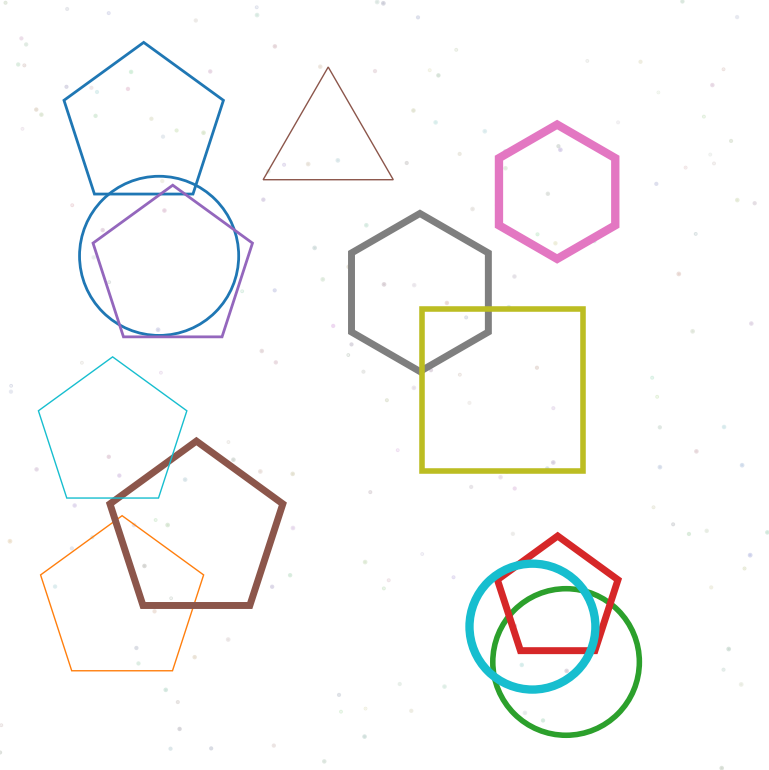[{"shape": "circle", "thickness": 1, "radius": 0.52, "center": [0.207, 0.668]}, {"shape": "pentagon", "thickness": 1, "radius": 0.54, "center": [0.187, 0.836]}, {"shape": "pentagon", "thickness": 0.5, "radius": 0.56, "center": [0.159, 0.219]}, {"shape": "circle", "thickness": 2, "radius": 0.48, "center": [0.735, 0.14]}, {"shape": "pentagon", "thickness": 2.5, "radius": 0.41, "center": [0.724, 0.222]}, {"shape": "pentagon", "thickness": 1, "radius": 0.54, "center": [0.224, 0.651]}, {"shape": "triangle", "thickness": 0.5, "radius": 0.49, "center": [0.426, 0.815]}, {"shape": "pentagon", "thickness": 2.5, "radius": 0.59, "center": [0.255, 0.309]}, {"shape": "hexagon", "thickness": 3, "radius": 0.44, "center": [0.724, 0.751]}, {"shape": "hexagon", "thickness": 2.5, "radius": 0.51, "center": [0.545, 0.62]}, {"shape": "square", "thickness": 2, "radius": 0.52, "center": [0.653, 0.494]}, {"shape": "pentagon", "thickness": 0.5, "radius": 0.51, "center": [0.146, 0.435]}, {"shape": "circle", "thickness": 3, "radius": 0.41, "center": [0.691, 0.186]}]